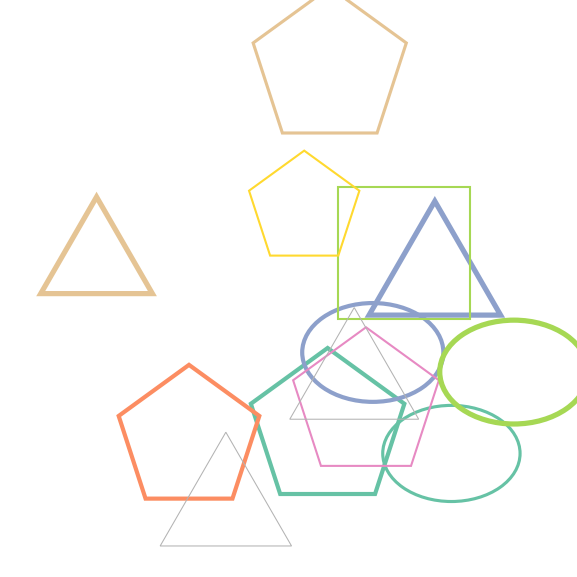[{"shape": "oval", "thickness": 1.5, "radius": 0.59, "center": [0.782, 0.214]}, {"shape": "pentagon", "thickness": 2, "radius": 0.7, "center": [0.567, 0.257]}, {"shape": "pentagon", "thickness": 2, "radius": 0.64, "center": [0.327, 0.239]}, {"shape": "triangle", "thickness": 2.5, "radius": 0.66, "center": [0.753, 0.519]}, {"shape": "oval", "thickness": 2, "radius": 0.61, "center": [0.646, 0.389]}, {"shape": "pentagon", "thickness": 1, "radius": 0.66, "center": [0.634, 0.3]}, {"shape": "square", "thickness": 1, "radius": 0.57, "center": [0.7, 0.562]}, {"shape": "oval", "thickness": 2.5, "radius": 0.64, "center": [0.89, 0.355]}, {"shape": "pentagon", "thickness": 1, "radius": 0.5, "center": [0.527, 0.638]}, {"shape": "pentagon", "thickness": 1.5, "radius": 0.7, "center": [0.571, 0.882]}, {"shape": "triangle", "thickness": 2.5, "radius": 0.56, "center": [0.167, 0.547]}, {"shape": "triangle", "thickness": 0.5, "radius": 0.64, "center": [0.613, 0.338]}, {"shape": "triangle", "thickness": 0.5, "radius": 0.66, "center": [0.391, 0.119]}]